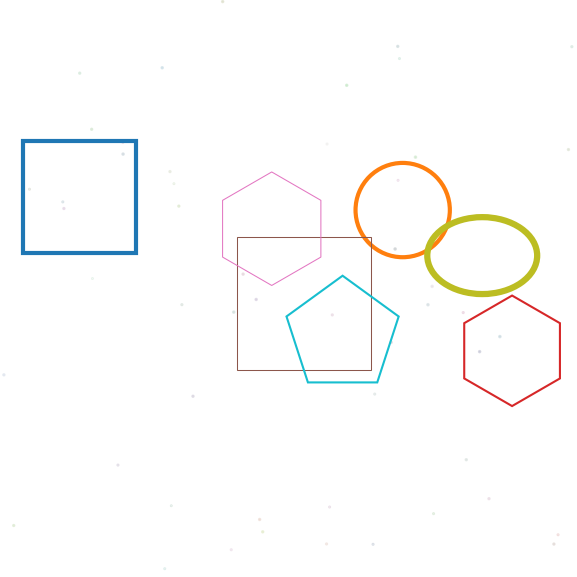[{"shape": "square", "thickness": 2, "radius": 0.49, "center": [0.138, 0.658]}, {"shape": "circle", "thickness": 2, "radius": 0.41, "center": [0.697, 0.635]}, {"shape": "hexagon", "thickness": 1, "radius": 0.48, "center": [0.887, 0.392]}, {"shape": "square", "thickness": 0.5, "radius": 0.58, "center": [0.526, 0.474]}, {"shape": "hexagon", "thickness": 0.5, "radius": 0.49, "center": [0.471, 0.603]}, {"shape": "oval", "thickness": 3, "radius": 0.48, "center": [0.835, 0.557]}, {"shape": "pentagon", "thickness": 1, "radius": 0.51, "center": [0.593, 0.42]}]